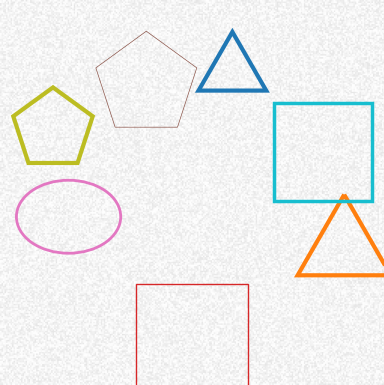[{"shape": "triangle", "thickness": 3, "radius": 0.51, "center": [0.604, 0.815]}, {"shape": "triangle", "thickness": 3, "radius": 0.7, "center": [0.894, 0.355]}, {"shape": "square", "thickness": 1, "radius": 0.72, "center": [0.498, 0.118]}, {"shape": "pentagon", "thickness": 0.5, "radius": 0.69, "center": [0.38, 0.781]}, {"shape": "oval", "thickness": 2, "radius": 0.68, "center": [0.178, 0.437]}, {"shape": "pentagon", "thickness": 3, "radius": 0.54, "center": [0.138, 0.664]}, {"shape": "square", "thickness": 2.5, "radius": 0.64, "center": [0.839, 0.605]}]